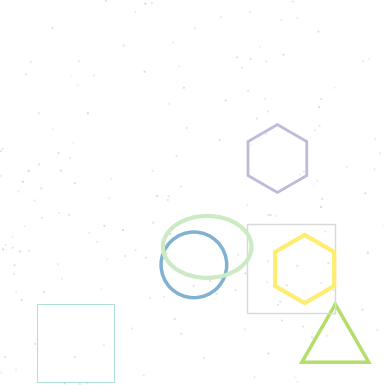[{"shape": "square", "thickness": 0.5, "radius": 0.5, "center": [0.196, 0.109]}, {"shape": "hexagon", "thickness": 2, "radius": 0.44, "center": [0.72, 0.588]}, {"shape": "circle", "thickness": 2.5, "radius": 0.43, "center": [0.504, 0.312]}, {"shape": "triangle", "thickness": 2.5, "radius": 0.5, "center": [0.871, 0.109]}, {"shape": "square", "thickness": 1, "radius": 0.58, "center": [0.756, 0.303]}, {"shape": "oval", "thickness": 3, "radius": 0.58, "center": [0.538, 0.359]}, {"shape": "hexagon", "thickness": 3, "radius": 0.44, "center": [0.791, 0.301]}]